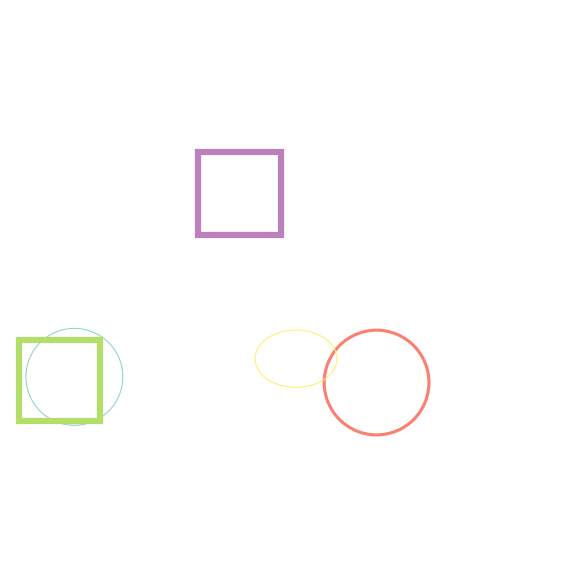[{"shape": "circle", "thickness": 0.5, "radius": 0.42, "center": [0.129, 0.347]}, {"shape": "circle", "thickness": 1.5, "radius": 0.45, "center": [0.652, 0.337]}, {"shape": "square", "thickness": 3, "radius": 0.35, "center": [0.103, 0.34]}, {"shape": "square", "thickness": 3, "radius": 0.36, "center": [0.415, 0.664]}, {"shape": "oval", "thickness": 0.5, "radius": 0.35, "center": [0.513, 0.378]}]